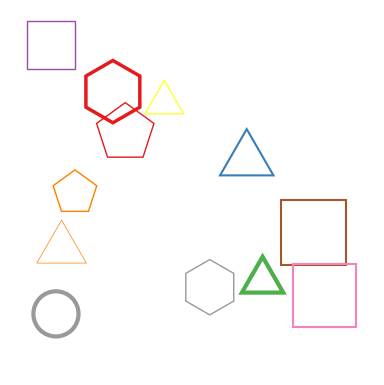[{"shape": "hexagon", "thickness": 2.5, "radius": 0.4, "center": [0.293, 0.762]}, {"shape": "pentagon", "thickness": 1, "radius": 0.39, "center": [0.325, 0.655]}, {"shape": "triangle", "thickness": 1.5, "radius": 0.4, "center": [0.641, 0.584]}, {"shape": "triangle", "thickness": 3, "radius": 0.31, "center": [0.682, 0.271]}, {"shape": "square", "thickness": 1, "radius": 0.31, "center": [0.133, 0.884]}, {"shape": "pentagon", "thickness": 1, "radius": 0.3, "center": [0.195, 0.499]}, {"shape": "triangle", "thickness": 0.5, "radius": 0.37, "center": [0.16, 0.354]}, {"shape": "triangle", "thickness": 1, "radius": 0.29, "center": [0.427, 0.733]}, {"shape": "square", "thickness": 1.5, "radius": 0.42, "center": [0.814, 0.396]}, {"shape": "square", "thickness": 1.5, "radius": 0.41, "center": [0.843, 0.233]}, {"shape": "hexagon", "thickness": 1, "radius": 0.36, "center": [0.545, 0.254]}, {"shape": "circle", "thickness": 3, "radius": 0.29, "center": [0.145, 0.185]}]